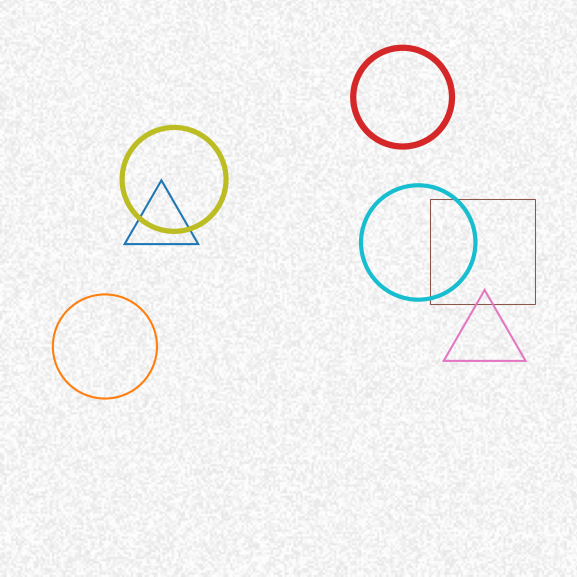[{"shape": "triangle", "thickness": 1, "radius": 0.37, "center": [0.28, 0.613]}, {"shape": "circle", "thickness": 1, "radius": 0.45, "center": [0.182, 0.399]}, {"shape": "circle", "thickness": 3, "radius": 0.43, "center": [0.697, 0.831]}, {"shape": "square", "thickness": 0.5, "radius": 0.46, "center": [0.836, 0.563]}, {"shape": "triangle", "thickness": 1, "radius": 0.41, "center": [0.839, 0.415]}, {"shape": "circle", "thickness": 2.5, "radius": 0.45, "center": [0.301, 0.689]}, {"shape": "circle", "thickness": 2, "radius": 0.5, "center": [0.724, 0.579]}]